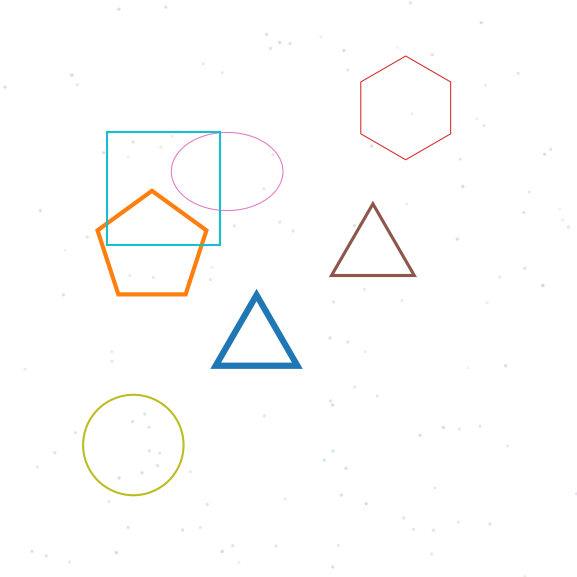[{"shape": "triangle", "thickness": 3, "radius": 0.41, "center": [0.444, 0.407]}, {"shape": "pentagon", "thickness": 2, "radius": 0.5, "center": [0.263, 0.57]}, {"shape": "hexagon", "thickness": 0.5, "radius": 0.45, "center": [0.703, 0.812]}, {"shape": "triangle", "thickness": 1.5, "radius": 0.41, "center": [0.646, 0.563]}, {"shape": "oval", "thickness": 0.5, "radius": 0.48, "center": [0.393, 0.702]}, {"shape": "circle", "thickness": 1, "radius": 0.43, "center": [0.231, 0.229]}, {"shape": "square", "thickness": 1, "radius": 0.49, "center": [0.283, 0.673]}]